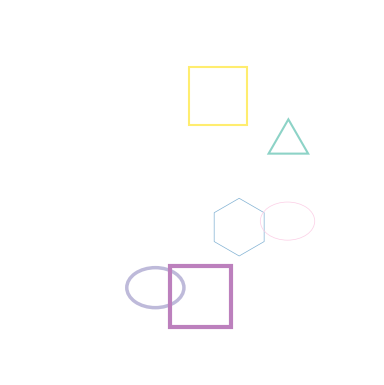[{"shape": "triangle", "thickness": 1.5, "radius": 0.3, "center": [0.749, 0.631]}, {"shape": "oval", "thickness": 2.5, "radius": 0.37, "center": [0.404, 0.253]}, {"shape": "hexagon", "thickness": 0.5, "radius": 0.37, "center": [0.621, 0.41]}, {"shape": "oval", "thickness": 0.5, "radius": 0.35, "center": [0.747, 0.426]}, {"shape": "square", "thickness": 3, "radius": 0.4, "center": [0.52, 0.231]}, {"shape": "square", "thickness": 1.5, "radius": 0.38, "center": [0.566, 0.75]}]